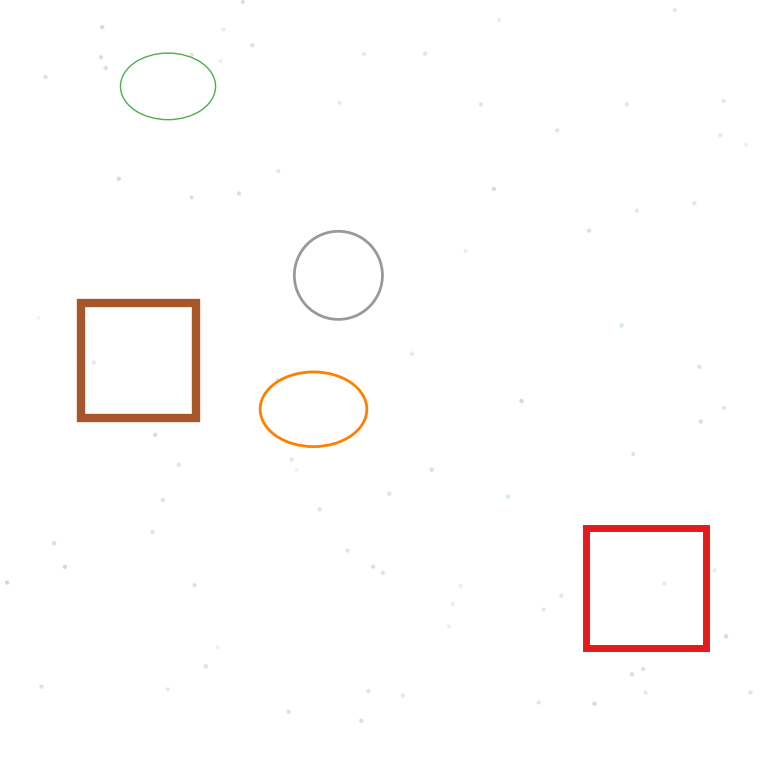[{"shape": "square", "thickness": 2.5, "radius": 0.39, "center": [0.838, 0.237]}, {"shape": "oval", "thickness": 0.5, "radius": 0.31, "center": [0.218, 0.888]}, {"shape": "oval", "thickness": 1, "radius": 0.35, "center": [0.407, 0.468]}, {"shape": "square", "thickness": 3, "radius": 0.37, "center": [0.18, 0.532]}, {"shape": "circle", "thickness": 1, "radius": 0.29, "center": [0.439, 0.642]}]